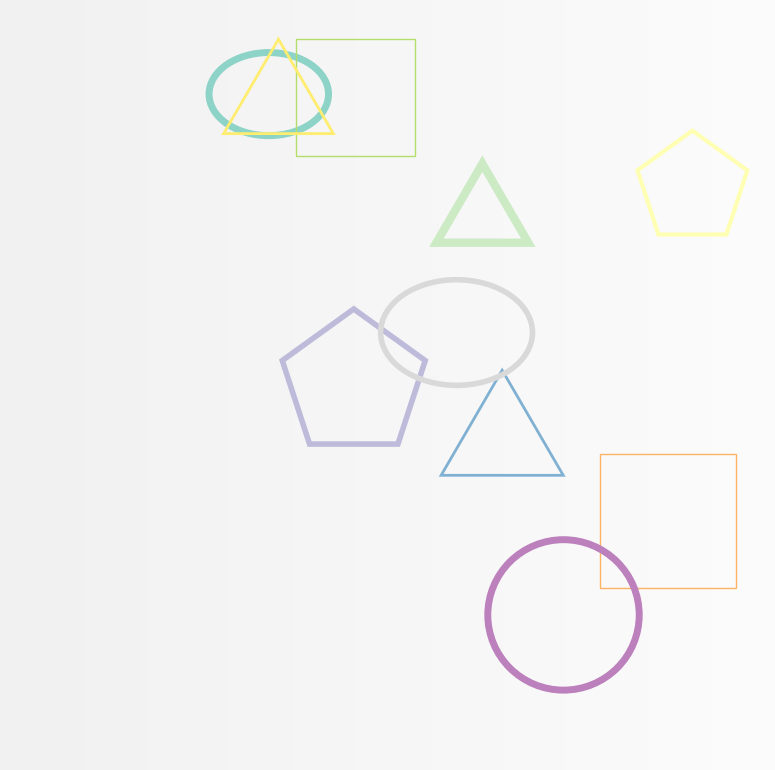[{"shape": "oval", "thickness": 2.5, "radius": 0.39, "center": [0.347, 0.878]}, {"shape": "pentagon", "thickness": 1.5, "radius": 0.37, "center": [0.893, 0.756]}, {"shape": "pentagon", "thickness": 2, "radius": 0.48, "center": [0.456, 0.502]}, {"shape": "triangle", "thickness": 1, "radius": 0.45, "center": [0.648, 0.428]}, {"shape": "square", "thickness": 0.5, "radius": 0.44, "center": [0.862, 0.323]}, {"shape": "square", "thickness": 0.5, "radius": 0.38, "center": [0.459, 0.874]}, {"shape": "oval", "thickness": 2, "radius": 0.49, "center": [0.589, 0.568]}, {"shape": "circle", "thickness": 2.5, "radius": 0.49, "center": [0.727, 0.201]}, {"shape": "triangle", "thickness": 3, "radius": 0.34, "center": [0.622, 0.719]}, {"shape": "triangle", "thickness": 1, "radius": 0.41, "center": [0.359, 0.867]}]